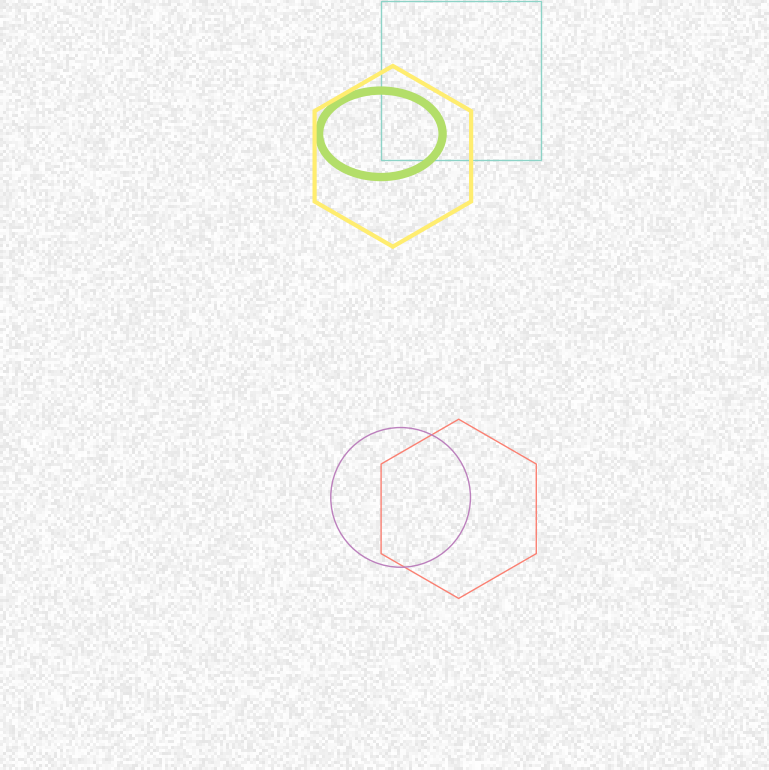[{"shape": "square", "thickness": 0.5, "radius": 0.52, "center": [0.599, 0.895]}, {"shape": "hexagon", "thickness": 0.5, "radius": 0.58, "center": [0.596, 0.339]}, {"shape": "oval", "thickness": 3, "radius": 0.4, "center": [0.495, 0.826]}, {"shape": "circle", "thickness": 0.5, "radius": 0.45, "center": [0.52, 0.354]}, {"shape": "hexagon", "thickness": 1.5, "radius": 0.59, "center": [0.51, 0.797]}]